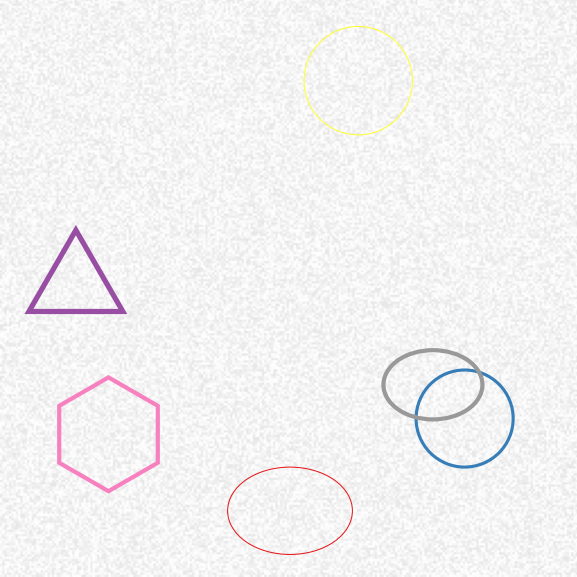[{"shape": "oval", "thickness": 0.5, "radius": 0.54, "center": [0.502, 0.115]}, {"shape": "circle", "thickness": 1.5, "radius": 0.42, "center": [0.805, 0.274]}, {"shape": "triangle", "thickness": 2.5, "radius": 0.47, "center": [0.131, 0.507]}, {"shape": "circle", "thickness": 0.5, "radius": 0.47, "center": [0.62, 0.859]}, {"shape": "hexagon", "thickness": 2, "radius": 0.49, "center": [0.188, 0.247]}, {"shape": "oval", "thickness": 2, "radius": 0.43, "center": [0.75, 0.333]}]